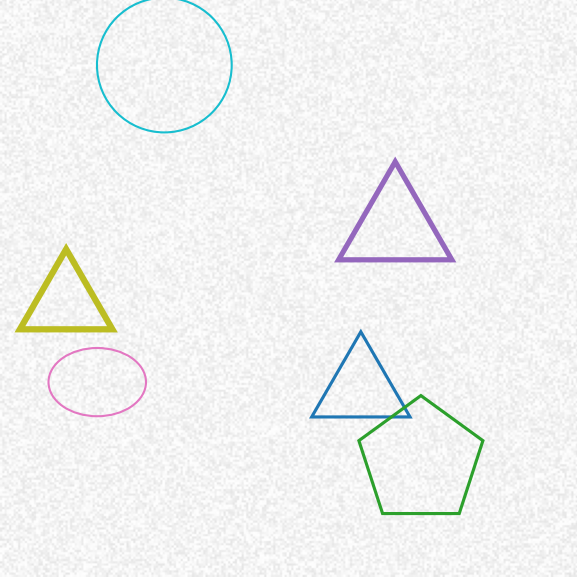[{"shape": "triangle", "thickness": 1.5, "radius": 0.49, "center": [0.625, 0.326]}, {"shape": "pentagon", "thickness": 1.5, "radius": 0.56, "center": [0.729, 0.201]}, {"shape": "triangle", "thickness": 2.5, "radius": 0.57, "center": [0.684, 0.606]}, {"shape": "oval", "thickness": 1, "radius": 0.42, "center": [0.168, 0.337]}, {"shape": "triangle", "thickness": 3, "radius": 0.46, "center": [0.115, 0.475]}, {"shape": "circle", "thickness": 1, "radius": 0.58, "center": [0.285, 0.886]}]